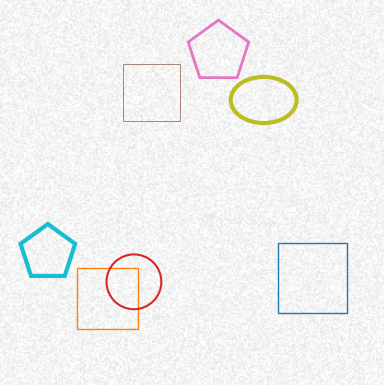[{"shape": "square", "thickness": 1, "radius": 0.45, "center": [0.812, 0.278]}, {"shape": "square", "thickness": 1, "radius": 0.4, "center": [0.279, 0.224]}, {"shape": "circle", "thickness": 1.5, "radius": 0.36, "center": [0.348, 0.268]}, {"shape": "square", "thickness": 0.5, "radius": 0.37, "center": [0.393, 0.76]}, {"shape": "pentagon", "thickness": 2, "radius": 0.41, "center": [0.567, 0.865]}, {"shape": "oval", "thickness": 3, "radius": 0.43, "center": [0.685, 0.74]}, {"shape": "pentagon", "thickness": 3, "radius": 0.37, "center": [0.124, 0.344]}]